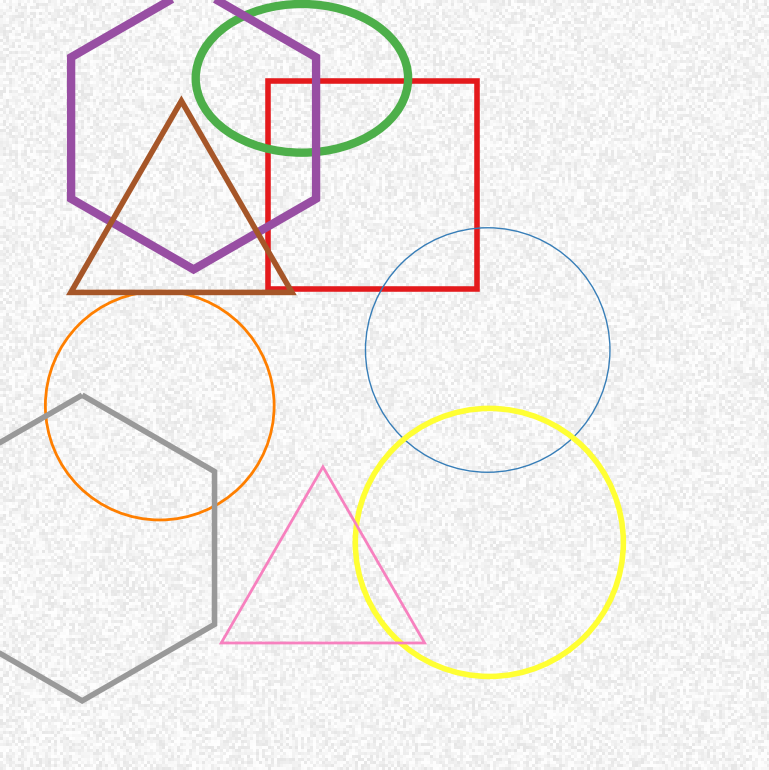[{"shape": "square", "thickness": 2, "radius": 0.68, "center": [0.484, 0.759]}, {"shape": "circle", "thickness": 0.5, "radius": 0.79, "center": [0.633, 0.545]}, {"shape": "oval", "thickness": 3, "radius": 0.69, "center": [0.392, 0.898]}, {"shape": "hexagon", "thickness": 3, "radius": 0.92, "center": [0.251, 0.834]}, {"shape": "circle", "thickness": 1, "radius": 0.74, "center": [0.207, 0.473]}, {"shape": "circle", "thickness": 2, "radius": 0.87, "center": [0.635, 0.296]}, {"shape": "triangle", "thickness": 2, "radius": 0.83, "center": [0.236, 0.703]}, {"shape": "triangle", "thickness": 1, "radius": 0.76, "center": [0.419, 0.241]}, {"shape": "hexagon", "thickness": 2, "radius": 0.99, "center": [0.107, 0.288]}]